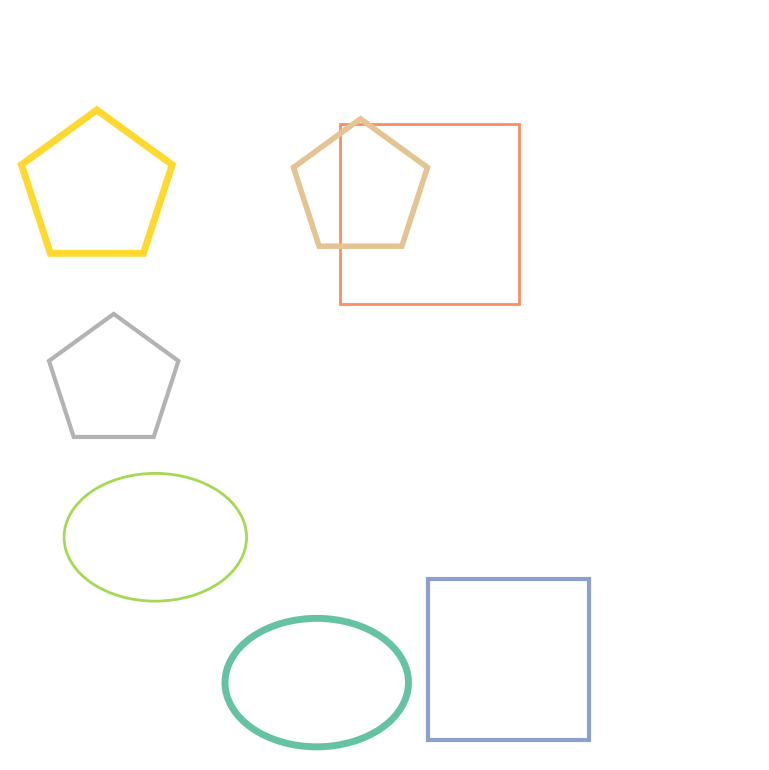[{"shape": "oval", "thickness": 2.5, "radius": 0.6, "center": [0.411, 0.113]}, {"shape": "square", "thickness": 1, "radius": 0.58, "center": [0.558, 0.722]}, {"shape": "square", "thickness": 1.5, "radius": 0.52, "center": [0.66, 0.144]}, {"shape": "oval", "thickness": 1, "radius": 0.59, "center": [0.202, 0.302]}, {"shape": "pentagon", "thickness": 2.5, "radius": 0.51, "center": [0.126, 0.754]}, {"shape": "pentagon", "thickness": 2, "radius": 0.46, "center": [0.468, 0.754]}, {"shape": "pentagon", "thickness": 1.5, "radius": 0.44, "center": [0.148, 0.504]}]